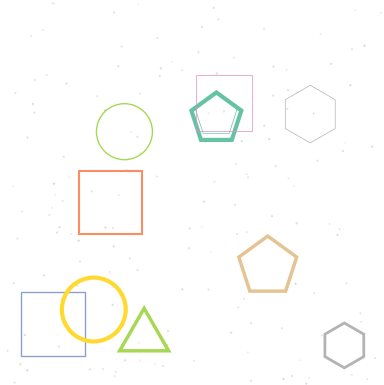[{"shape": "pentagon", "thickness": 0.5, "radius": 0.29, "center": [0.562, 0.7]}, {"shape": "pentagon", "thickness": 3, "radius": 0.34, "center": [0.562, 0.692]}, {"shape": "square", "thickness": 1.5, "radius": 0.41, "center": [0.287, 0.474]}, {"shape": "square", "thickness": 1, "radius": 0.42, "center": [0.138, 0.158]}, {"shape": "square", "thickness": 0.5, "radius": 0.36, "center": [0.582, 0.732]}, {"shape": "triangle", "thickness": 2.5, "radius": 0.37, "center": [0.374, 0.126]}, {"shape": "circle", "thickness": 1, "radius": 0.36, "center": [0.323, 0.658]}, {"shape": "circle", "thickness": 3, "radius": 0.41, "center": [0.244, 0.196]}, {"shape": "pentagon", "thickness": 2.5, "radius": 0.4, "center": [0.695, 0.308]}, {"shape": "hexagon", "thickness": 2, "radius": 0.29, "center": [0.894, 0.103]}, {"shape": "hexagon", "thickness": 0.5, "radius": 0.37, "center": [0.806, 0.704]}]